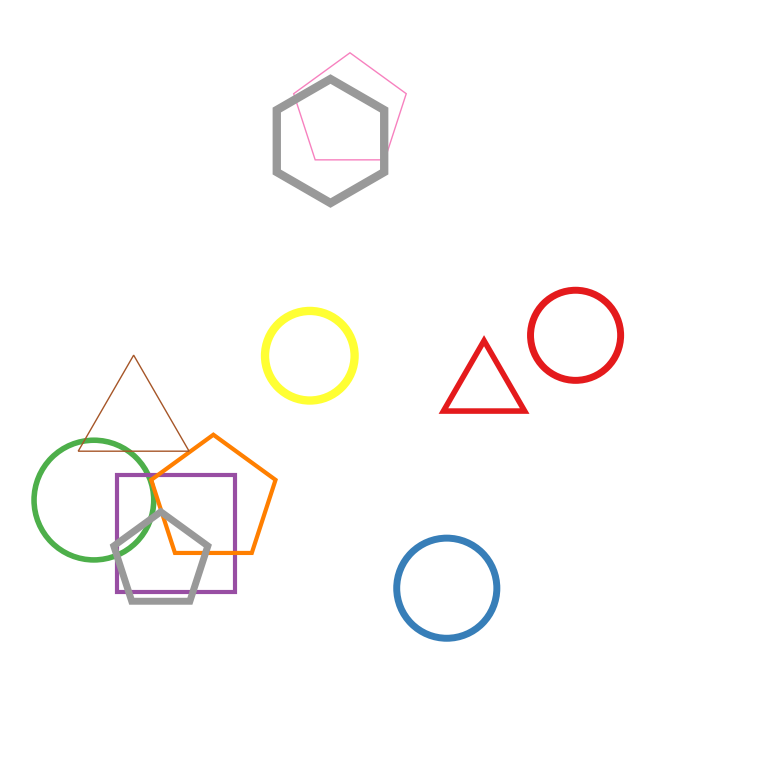[{"shape": "triangle", "thickness": 2, "radius": 0.3, "center": [0.629, 0.497]}, {"shape": "circle", "thickness": 2.5, "radius": 0.29, "center": [0.748, 0.565]}, {"shape": "circle", "thickness": 2.5, "radius": 0.33, "center": [0.58, 0.236]}, {"shape": "circle", "thickness": 2, "radius": 0.39, "center": [0.122, 0.351]}, {"shape": "square", "thickness": 1.5, "radius": 0.38, "center": [0.228, 0.307]}, {"shape": "pentagon", "thickness": 1.5, "radius": 0.42, "center": [0.277, 0.351]}, {"shape": "circle", "thickness": 3, "radius": 0.29, "center": [0.402, 0.538]}, {"shape": "triangle", "thickness": 0.5, "radius": 0.42, "center": [0.174, 0.456]}, {"shape": "pentagon", "thickness": 0.5, "radius": 0.38, "center": [0.454, 0.855]}, {"shape": "pentagon", "thickness": 2.5, "radius": 0.32, "center": [0.209, 0.271]}, {"shape": "hexagon", "thickness": 3, "radius": 0.4, "center": [0.429, 0.817]}]